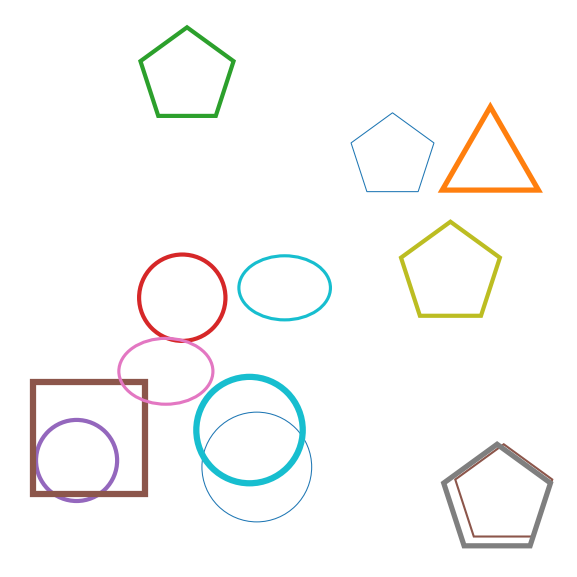[{"shape": "circle", "thickness": 0.5, "radius": 0.48, "center": [0.445, 0.19]}, {"shape": "pentagon", "thickness": 0.5, "radius": 0.38, "center": [0.68, 0.728]}, {"shape": "triangle", "thickness": 2.5, "radius": 0.48, "center": [0.849, 0.718]}, {"shape": "pentagon", "thickness": 2, "radius": 0.42, "center": [0.324, 0.867]}, {"shape": "circle", "thickness": 2, "radius": 0.37, "center": [0.316, 0.484]}, {"shape": "circle", "thickness": 2, "radius": 0.35, "center": [0.133, 0.202]}, {"shape": "square", "thickness": 3, "radius": 0.48, "center": [0.154, 0.241]}, {"shape": "pentagon", "thickness": 1, "radius": 0.44, "center": [0.872, 0.142]}, {"shape": "oval", "thickness": 1.5, "radius": 0.41, "center": [0.287, 0.356]}, {"shape": "pentagon", "thickness": 2.5, "radius": 0.49, "center": [0.861, 0.133]}, {"shape": "pentagon", "thickness": 2, "radius": 0.45, "center": [0.78, 0.525]}, {"shape": "circle", "thickness": 3, "radius": 0.46, "center": [0.432, 0.254]}, {"shape": "oval", "thickness": 1.5, "radius": 0.4, "center": [0.493, 0.501]}]